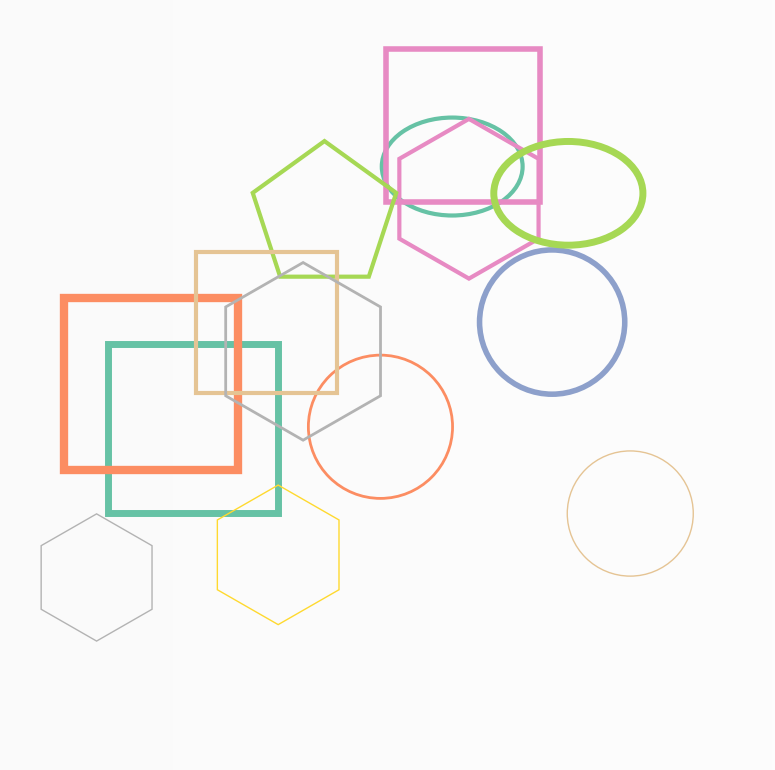[{"shape": "oval", "thickness": 1.5, "radius": 0.45, "center": [0.583, 0.784]}, {"shape": "square", "thickness": 2.5, "radius": 0.55, "center": [0.249, 0.443]}, {"shape": "circle", "thickness": 1, "radius": 0.47, "center": [0.491, 0.446]}, {"shape": "square", "thickness": 3, "radius": 0.56, "center": [0.194, 0.502]}, {"shape": "circle", "thickness": 2, "radius": 0.47, "center": [0.712, 0.582]}, {"shape": "hexagon", "thickness": 1.5, "radius": 0.52, "center": [0.605, 0.742]}, {"shape": "square", "thickness": 2, "radius": 0.5, "center": [0.597, 0.837]}, {"shape": "oval", "thickness": 2.5, "radius": 0.48, "center": [0.733, 0.749]}, {"shape": "pentagon", "thickness": 1.5, "radius": 0.49, "center": [0.419, 0.719]}, {"shape": "hexagon", "thickness": 0.5, "radius": 0.45, "center": [0.359, 0.279]}, {"shape": "circle", "thickness": 0.5, "radius": 0.41, "center": [0.813, 0.333]}, {"shape": "square", "thickness": 1.5, "radius": 0.46, "center": [0.344, 0.581]}, {"shape": "hexagon", "thickness": 0.5, "radius": 0.41, "center": [0.125, 0.25]}, {"shape": "hexagon", "thickness": 1, "radius": 0.58, "center": [0.391, 0.544]}]